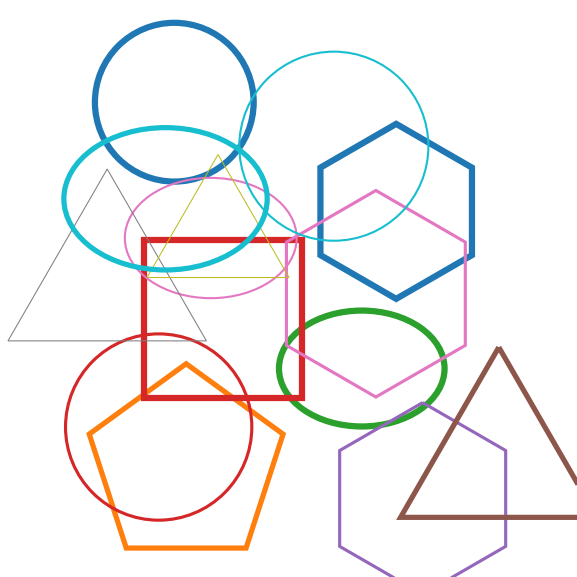[{"shape": "hexagon", "thickness": 3, "radius": 0.76, "center": [0.686, 0.633]}, {"shape": "circle", "thickness": 3, "radius": 0.69, "center": [0.302, 0.822]}, {"shape": "pentagon", "thickness": 2.5, "radius": 0.88, "center": [0.322, 0.193]}, {"shape": "oval", "thickness": 3, "radius": 0.72, "center": [0.626, 0.361]}, {"shape": "square", "thickness": 3, "radius": 0.69, "center": [0.386, 0.447]}, {"shape": "circle", "thickness": 1.5, "radius": 0.81, "center": [0.275, 0.26]}, {"shape": "hexagon", "thickness": 1.5, "radius": 0.83, "center": [0.732, 0.136]}, {"shape": "triangle", "thickness": 2.5, "radius": 0.98, "center": [0.864, 0.201]}, {"shape": "oval", "thickness": 1, "radius": 0.74, "center": [0.365, 0.587]}, {"shape": "hexagon", "thickness": 1.5, "radius": 0.89, "center": [0.651, 0.49]}, {"shape": "triangle", "thickness": 0.5, "radius": 0.99, "center": [0.186, 0.508]}, {"shape": "triangle", "thickness": 0.5, "radius": 0.71, "center": [0.378, 0.59]}, {"shape": "circle", "thickness": 1, "radius": 0.82, "center": [0.578, 0.746]}, {"shape": "oval", "thickness": 2.5, "radius": 0.88, "center": [0.287, 0.655]}]